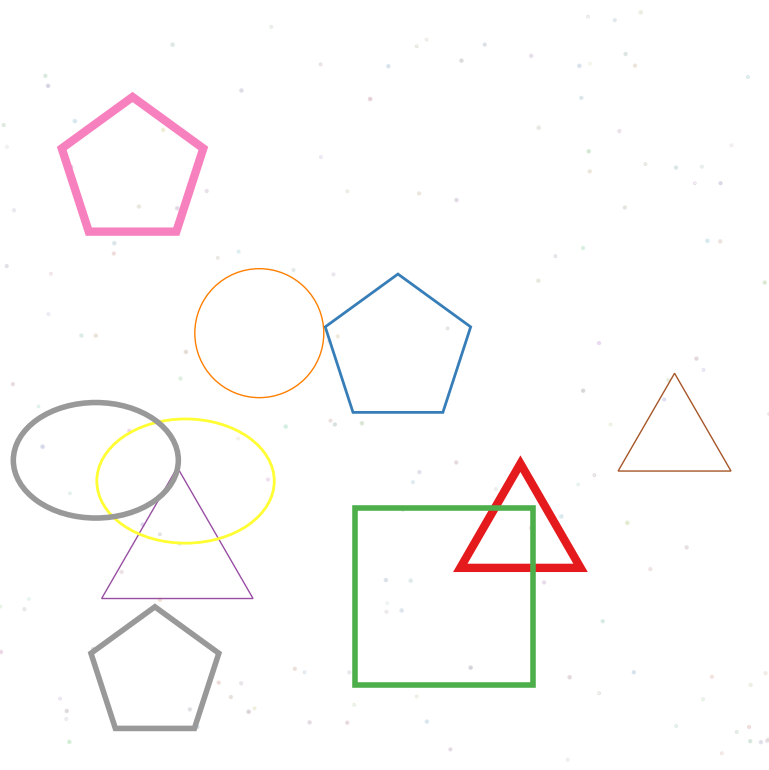[{"shape": "triangle", "thickness": 3, "radius": 0.45, "center": [0.676, 0.308]}, {"shape": "pentagon", "thickness": 1, "radius": 0.5, "center": [0.517, 0.545]}, {"shape": "square", "thickness": 2, "radius": 0.58, "center": [0.577, 0.225]}, {"shape": "triangle", "thickness": 0.5, "radius": 0.57, "center": [0.23, 0.279]}, {"shape": "circle", "thickness": 0.5, "radius": 0.42, "center": [0.337, 0.567]}, {"shape": "oval", "thickness": 1, "radius": 0.58, "center": [0.241, 0.375]}, {"shape": "triangle", "thickness": 0.5, "radius": 0.42, "center": [0.876, 0.431]}, {"shape": "pentagon", "thickness": 3, "radius": 0.48, "center": [0.172, 0.777]}, {"shape": "oval", "thickness": 2, "radius": 0.54, "center": [0.124, 0.402]}, {"shape": "pentagon", "thickness": 2, "radius": 0.44, "center": [0.201, 0.125]}]